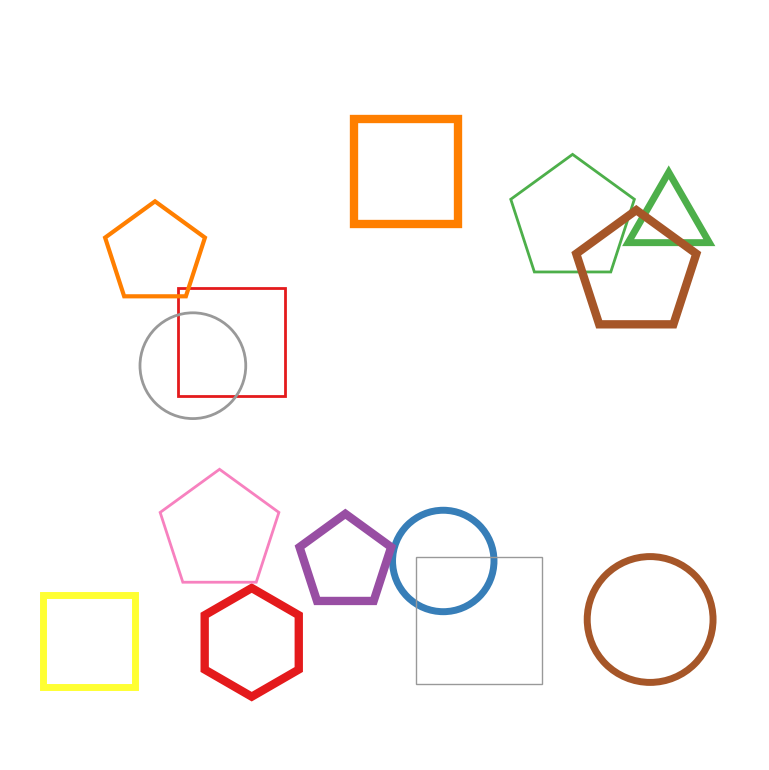[{"shape": "square", "thickness": 1, "radius": 0.35, "center": [0.301, 0.556]}, {"shape": "hexagon", "thickness": 3, "radius": 0.35, "center": [0.327, 0.166]}, {"shape": "circle", "thickness": 2.5, "radius": 0.33, "center": [0.576, 0.271]}, {"shape": "triangle", "thickness": 2.5, "radius": 0.3, "center": [0.868, 0.715]}, {"shape": "pentagon", "thickness": 1, "radius": 0.42, "center": [0.744, 0.715]}, {"shape": "pentagon", "thickness": 3, "radius": 0.31, "center": [0.449, 0.27]}, {"shape": "pentagon", "thickness": 1.5, "radius": 0.34, "center": [0.201, 0.67]}, {"shape": "square", "thickness": 3, "radius": 0.34, "center": [0.528, 0.777]}, {"shape": "square", "thickness": 2.5, "radius": 0.3, "center": [0.116, 0.168]}, {"shape": "pentagon", "thickness": 3, "radius": 0.41, "center": [0.826, 0.645]}, {"shape": "circle", "thickness": 2.5, "radius": 0.41, "center": [0.844, 0.195]}, {"shape": "pentagon", "thickness": 1, "radius": 0.41, "center": [0.285, 0.309]}, {"shape": "circle", "thickness": 1, "radius": 0.34, "center": [0.25, 0.525]}, {"shape": "square", "thickness": 0.5, "radius": 0.41, "center": [0.622, 0.194]}]